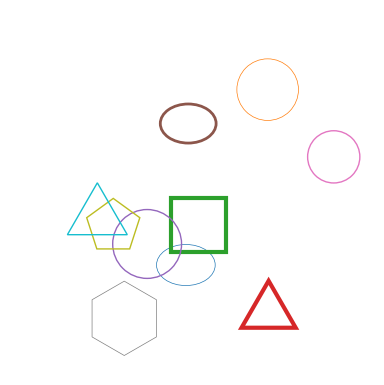[{"shape": "oval", "thickness": 0.5, "radius": 0.38, "center": [0.483, 0.312]}, {"shape": "circle", "thickness": 0.5, "radius": 0.4, "center": [0.695, 0.767]}, {"shape": "square", "thickness": 3, "radius": 0.35, "center": [0.515, 0.415]}, {"shape": "triangle", "thickness": 3, "radius": 0.41, "center": [0.698, 0.189]}, {"shape": "circle", "thickness": 1, "radius": 0.45, "center": [0.382, 0.366]}, {"shape": "oval", "thickness": 2, "radius": 0.36, "center": [0.489, 0.679]}, {"shape": "circle", "thickness": 1, "radius": 0.34, "center": [0.867, 0.593]}, {"shape": "hexagon", "thickness": 0.5, "radius": 0.48, "center": [0.323, 0.173]}, {"shape": "pentagon", "thickness": 1, "radius": 0.36, "center": [0.294, 0.412]}, {"shape": "triangle", "thickness": 1, "radius": 0.45, "center": [0.253, 0.435]}]